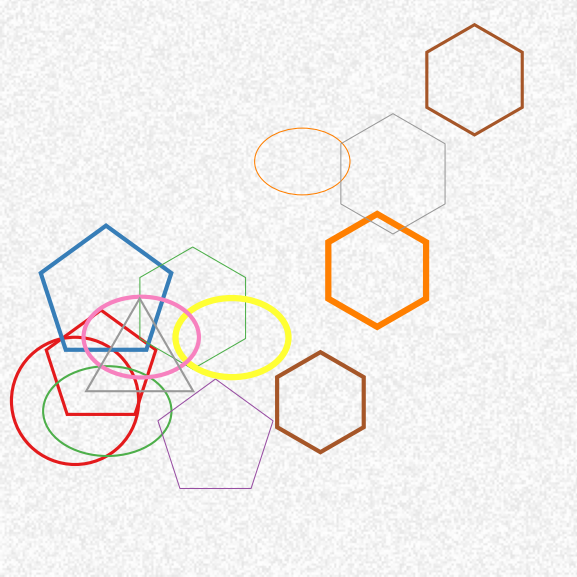[{"shape": "circle", "thickness": 1.5, "radius": 0.55, "center": [0.13, 0.305]}, {"shape": "pentagon", "thickness": 1.5, "radius": 0.5, "center": [0.175, 0.362]}, {"shape": "pentagon", "thickness": 2, "radius": 0.59, "center": [0.184, 0.49]}, {"shape": "oval", "thickness": 1, "radius": 0.56, "center": [0.186, 0.287]}, {"shape": "hexagon", "thickness": 0.5, "radius": 0.53, "center": [0.334, 0.466]}, {"shape": "pentagon", "thickness": 0.5, "radius": 0.52, "center": [0.373, 0.238]}, {"shape": "oval", "thickness": 0.5, "radius": 0.41, "center": [0.523, 0.719]}, {"shape": "hexagon", "thickness": 3, "radius": 0.49, "center": [0.653, 0.531]}, {"shape": "oval", "thickness": 3, "radius": 0.49, "center": [0.402, 0.415]}, {"shape": "hexagon", "thickness": 1.5, "radius": 0.48, "center": [0.822, 0.861]}, {"shape": "hexagon", "thickness": 2, "radius": 0.43, "center": [0.555, 0.303]}, {"shape": "oval", "thickness": 2, "radius": 0.5, "center": [0.245, 0.415]}, {"shape": "triangle", "thickness": 1, "radius": 0.54, "center": [0.242, 0.375]}, {"shape": "hexagon", "thickness": 0.5, "radius": 0.52, "center": [0.68, 0.698]}]